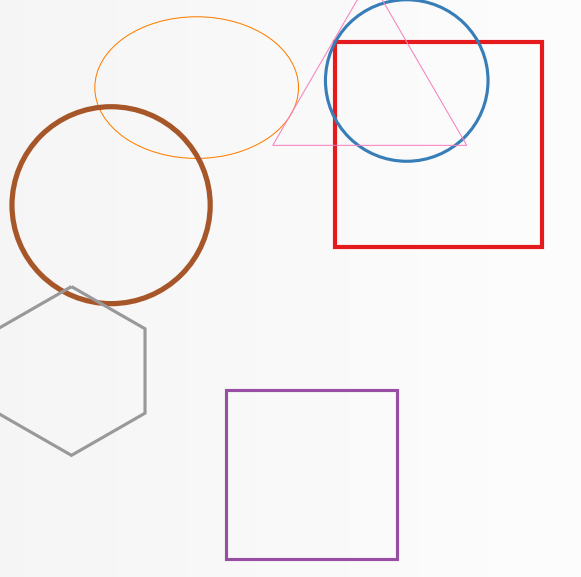[{"shape": "square", "thickness": 2, "radius": 0.89, "center": [0.755, 0.749]}, {"shape": "circle", "thickness": 1.5, "radius": 0.7, "center": [0.7, 0.86]}, {"shape": "square", "thickness": 1.5, "radius": 0.73, "center": [0.536, 0.178]}, {"shape": "oval", "thickness": 0.5, "radius": 0.88, "center": [0.338, 0.847]}, {"shape": "circle", "thickness": 2.5, "radius": 0.85, "center": [0.191, 0.644]}, {"shape": "triangle", "thickness": 0.5, "radius": 0.96, "center": [0.636, 0.844]}, {"shape": "hexagon", "thickness": 1.5, "radius": 0.73, "center": [0.123, 0.357]}]